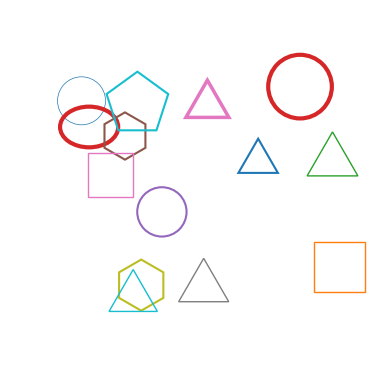[{"shape": "triangle", "thickness": 1.5, "radius": 0.3, "center": [0.671, 0.581]}, {"shape": "circle", "thickness": 0.5, "radius": 0.31, "center": [0.212, 0.738]}, {"shape": "square", "thickness": 1, "radius": 0.33, "center": [0.882, 0.306]}, {"shape": "triangle", "thickness": 1, "radius": 0.38, "center": [0.864, 0.581]}, {"shape": "circle", "thickness": 3, "radius": 0.41, "center": [0.779, 0.775]}, {"shape": "oval", "thickness": 3, "radius": 0.38, "center": [0.231, 0.67]}, {"shape": "circle", "thickness": 1.5, "radius": 0.32, "center": [0.421, 0.45]}, {"shape": "hexagon", "thickness": 1.5, "radius": 0.31, "center": [0.325, 0.647]}, {"shape": "square", "thickness": 1, "radius": 0.29, "center": [0.287, 0.546]}, {"shape": "triangle", "thickness": 2.5, "radius": 0.32, "center": [0.539, 0.727]}, {"shape": "triangle", "thickness": 1, "radius": 0.38, "center": [0.529, 0.254]}, {"shape": "hexagon", "thickness": 1.5, "radius": 0.33, "center": [0.367, 0.259]}, {"shape": "triangle", "thickness": 1, "radius": 0.36, "center": [0.346, 0.227]}, {"shape": "pentagon", "thickness": 1.5, "radius": 0.42, "center": [0.357, 0.73]}]